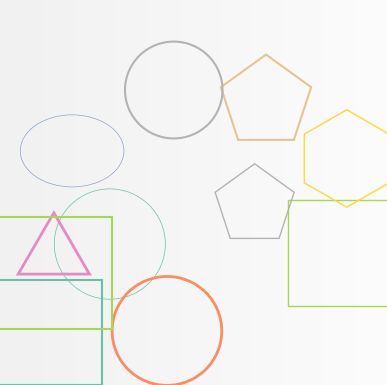[{"shape": "circle", "thickness": 0.5, "radius": 0.72, "center": [0.283, 0.366]}, {"shape": "square", "thickness": 1.5, "radius": 0.68, "center": [0.127, 0.136]}, {"shape": "circle", "thickness": 2, "radius": 0.71, "center": [0.431, 0.14]}, {"shape": "oval", "thickness": 0.5, "radius": 0.67, "center": [0.186, 0.608]}, {"shape": "triangle", "thickness": 2, "radius": 0.53, "center": [0.139, 0.341]}, {"shape": "square", "thickness": 1.5, "radius": 0.73, "center": [0.143, 0.291]}, {"shape": "square", "thickness": 1, "radius": 0.69, "center": [0.881, 0.343]}, {"shape": "hexagon", "thickness": 1, "radius": 0.63, "center": [0.895, 0.588]}, {"shape": "pentagon", "thickness": 1.5, "radius": 0.61, "center": [0.686, 0.736]}, {"shape": "pentagon", "thickness": 1, "radius": 0.54, "center": [0.657, 0.467]}, {"shape": "circle", "thickness": 1.5, "radius": 0.63, "center": [0.448, 0.766]}]